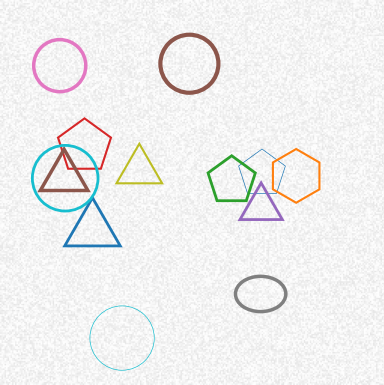[{"shape": "triangle", "thickness": 2, "radius": 0.42, "center": [0.24, 0.403]}, {"shape": "pentagon", "thickness": 0.5, "radius": 0.32, "center": [0.681, 0.549]}, {"shape": "hexagon", "thickness": 1.5, "radius": 0.35, "center": [0.769, 0.543]}, {"shape": "pentagon", "thickness": 2, "radius": 0.32, "center": [0.602, 0.531]}, {"shape": "pentagon", "thickness": 1.5, "radius": 0.36, "center": [0.219, 0.62]}, {"shape": "triangle", "thickness": 2, "radius": 0.32, "center": [0.678, 0.461]}, {"shape": "circle", "thickness": 3, "radius": 0.38, "center": [0.492, 0.834]}, {"shape": "triangle", "thickness": 2.5, "radius": 0.36, "center": [0.167, 0.541]}, {"shape": "circle", "thickness": 2.5, "radius": 0.34, "center": [0.155, 0.829]}, {"shape": "oval", "thickness": 2.5, "radius": 0.33, "center": [0.677, 0.236]}, {"shape": "triangle", "thickness": 1.5, "radius": 0.34, "center": [0.362, 0.558]}, {"shape": "circle", "thickness": 2, "radius": 0.43, "center": [0.169, 0.537]}, {"shape": "circle", "thickness": 0.5, "radius": 0.42, "center": [0.317, 0.122]}]